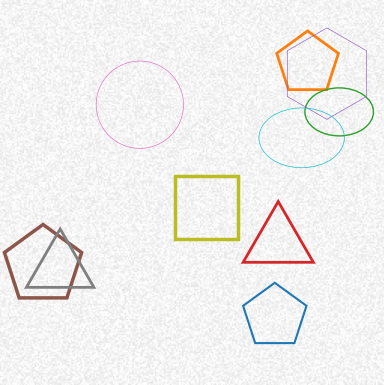[{"shape": "pentagon", "thickness": 1.5, "radius": 0.43, "center": [0.714, 0.179]}, {"shape": "pentagon", "thickness": 2, "radius": 0.42, "center": [0.799, 0.835]}, {"shape": "oval", "thickness": 1, "radius": 0.45, "center": [0.881, 0.709]}, {"shape": "triangle", "thickness": 2, "radius": 0.53, "center": [0.723, 0.371]}, {"shape": "hexagon", "thickness": 0.5, "radius": 0.59, "center": [0.849, 0.809]}, {"shape": "pentagon", "thickness": 2.5, "radius": 0.53, "center": [0.112, 0.312]}, {"shape": "circle", "thickness": 0.5, "radius": 0.57, "center": [0.363, 0.728]}, {"shape": "triangle", "thickness": 2, "radius": 0.51, "center": [0.156, 0.304]}, {"shape": "square", "thickness": 2.5, "radius": 0.41, "center": [0.537, 0.46]}, {"shape": "oval", "thickness": 0.5, "radius": 0.55, "center": [0.783, 0.642]}]